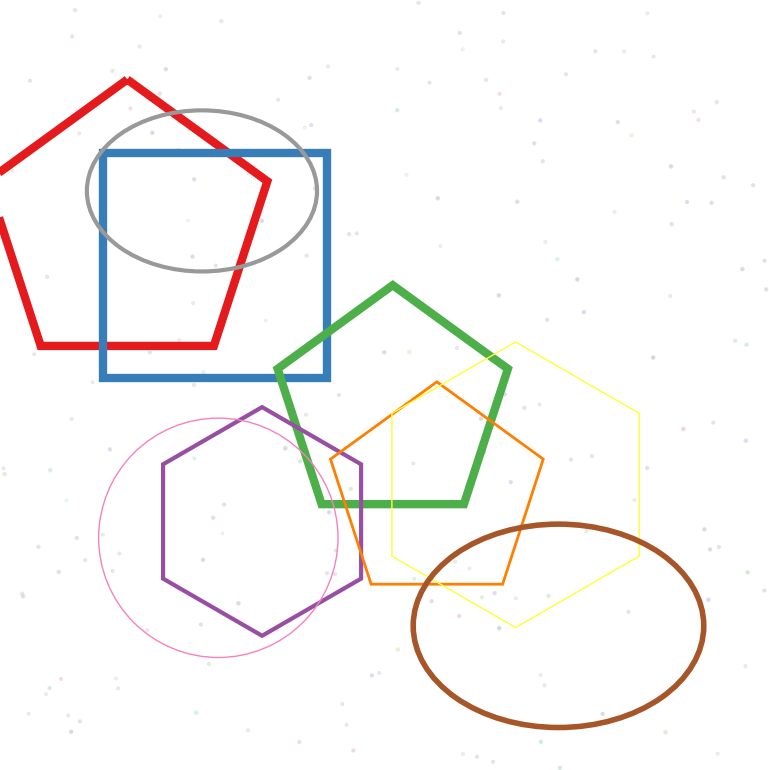[{"shape": "pentagon", "thickness": 3, "radius": 0.96, "center": [0.165, 0.705]}, {"shape": "square", "thickness": 3, "radius": 0.73, "center": [0.279, 0.656]}, {"shape": "pentagon", "thickness": 3, "radius": 0.79, "center": [0.51, 0.472]}, {"shape": "hexagon", "thickness": 1.5, "radius": 0.74, "center": [0.34, 0.323]}, {"shape": "pentagon", "thickness": 1, "radius": 0.73, "center": [0.567, 0.359]}, {"shape": "hexagon", "thickness": 0.5, "radius": 0.93, "center": [0.67, 0.37]}, {"shape": "oval", "thickness": 2, "radius": 0.94, "center": [0.725, 0.187]}, {"shape": "circle", "thickness": 0.5, "radius": 0.78, "center": [0.284, 0.302]}, {"shape": "oval", "thickness": 1.5, "radius": 0.75, "center": [0.262, 0.752]}]